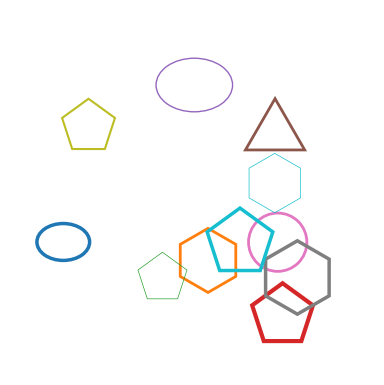[{"shape": "oval", "thickness": 2.5, "radius": 0.34, "center": [0.164, 0.371]}, {"shape": "hexagon", "thickness": 2, "radius": 0.42, "center": [0.54, 0.324]}, {"shape": "pentagon", "thickness": 0.5, "radius": 0.33, "center": [0.422, 0.278]}, {"shape": "pentagon", "thickness": 3, "radius": 0.42, "center": [0.734, 0.181]}, {"shape": "oval", "thickness": 1, "radius": 0.5, "center": [0.505, 0.779]}, {"shape": "triangle", "thickness": 2, "radius": 0.44, "center": [0.714, 0.655]}, {"shape": "circle", "thickness": 2, "radius": 0.38, "center": [0.721, 0.371]}, {"shape": "hexagon", "thickness": 2.5, "radius": 0.48, "center": [0.772, 0.279]}, {"shape": "pentagon", "thickness": 1.5, "radius": 0.36, "center": [0.23, 0.671]}, {"shape": "hexagon", "thickness": 0.5, "radius": 0.39, "center": [0.714, 0.525]}, {"shape": "pentagon", "thickness": 2.5, "radius": 0.45, "center": [0.623, 0.37]}]